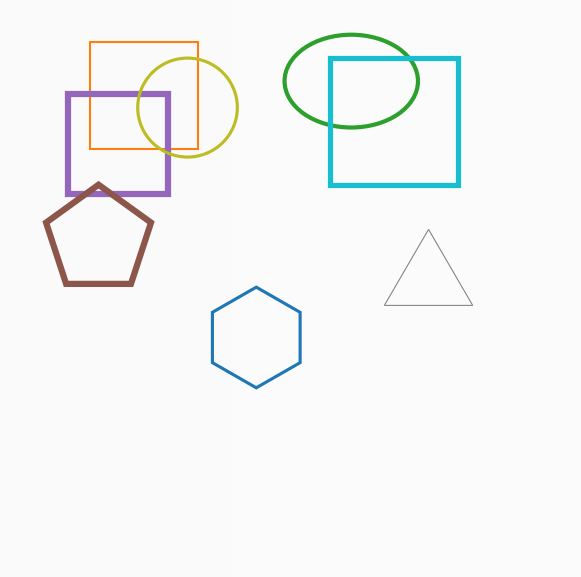[{"shape": "hexagon", "thickness": 1.5, "radius": 0.44, "center": [0.441, 0.415]}, {"shape": "square", "thickness": 1, "radius": 0.46, "center": [0.248, 0.833]}, {"shape": "oval", "thickness": 2, "radius": 0.57, "center": [0.604, 0.859]}, {"shape": "square", "thickness": 3, "radius": 0.43, "center": [0.203, 0.75]}, {"shape": "pentagon", "thickness": 3, "radius": 0.47, "center": [0.17, 0.584]}, {"shape": "triangle", "thickness": 0.5, "radius": 0.44, "center": [0.737, 0.514]}, {"shape": "circle", "thickness": 1.5, "radius": 0.43, "center": [0.323, 0.813]}, {"shape": "square", "thickness": 2.5, "radius": 0.55, "center": [0.678, 0.789]}]